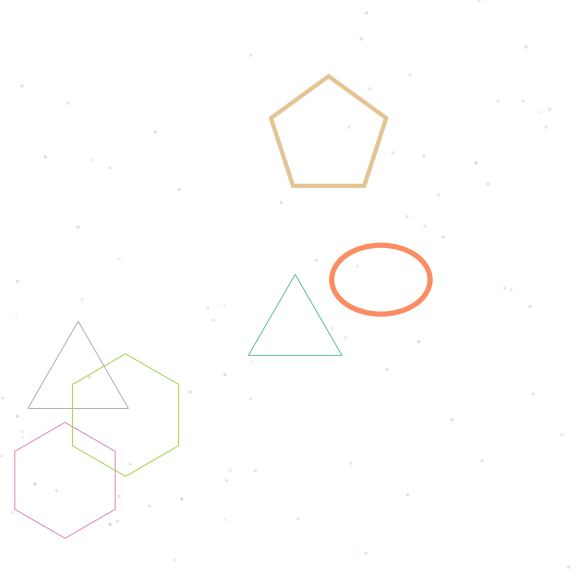[{"shape": "triangle", "thickness": 0.5, "radius": 0.47, "center": [0.511, 0.43]}, {"shape": "oval", "thickness": 2.5, "radius": 0.43, "center": [0.66, 0.515]}, {"shape": "hexagon", "thickness": 0.5, "radius": 0.5, "center": [0.113, 0.167]}, {"shape": "hexagon", "thickness": 0.5, "radius": 0.53, "center": [0.217, 0.28]}, {"shape": "pentagon", "thickness": 2, "radius": 0.52, "center": [0.569, 0.762]}, {"shape": "triangle", "thickness": 0.5, "radius": 0.5, "center": [0.135, 0.342]}]